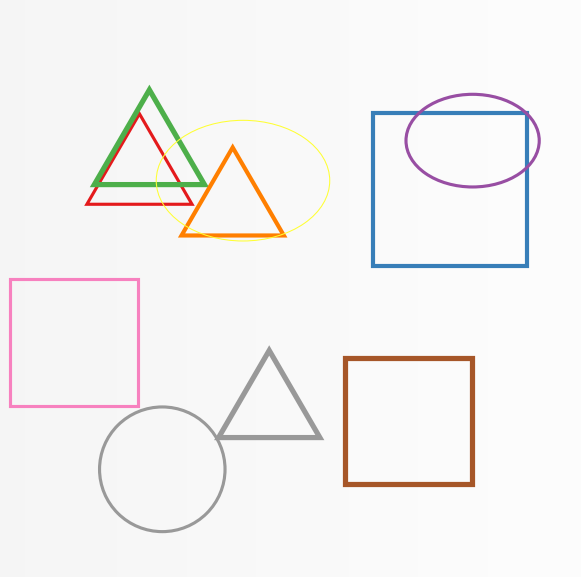[{"shape": "triangle", "thickness": 1.5, "radius": 0.52, "center": [0.24, 0.698]}, {"shape": "square", "thickness": 2, "radius": 0.66, "center": [0.775, 0.671]}, {"shape": "triangle", "thickness": 2.5, "radius": 0.55, "center": [0.257, 0.734]}, {"shape": "oval", "thickness": 1.5, "radius": 0.57, "center": [0.813, 0.756]}, {"shape": "triangle", "thickness": 2, "radius": 0.51, "center": [0.4, 0.642]}, {"shape": "oval", "thickness": 0.5, "radius": 0.75, "center": [0.418, 0.686]}, {"shape": "square", "thickness": 2.5, "radius": 0.54, "center": [0.702, 0.27]}, {"shape": "square", "thickness": 1.5, "radius": 0.55, "center": [0.127, 0.406]}, {"shape": "circle", "thickness": 1.5, "radius": 0.54, "center": [0.279, 0.187]}, {"shape": "triangle", "thickness": 2.5, "radius": 0.5, "center": [0.463, 0.292]}]